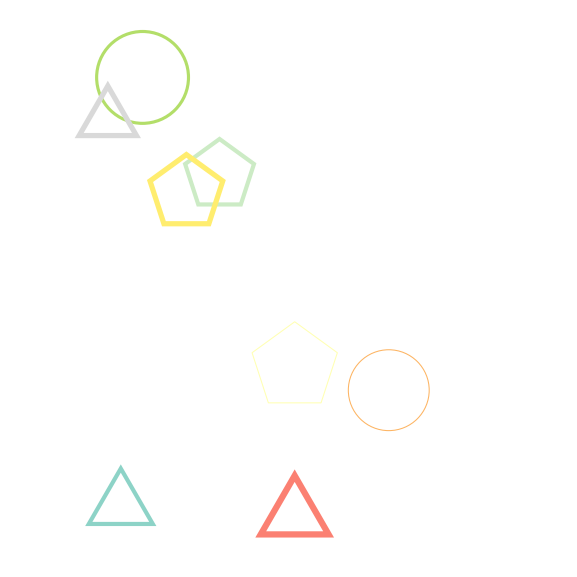[{"shape": "triangle", "thickness": 2, "radius": 0.32, "center": [0.209, 0.124]}, {"shape": "pentagon", "thickness": 0.5, "radius": 0.39, "center": [0.51, 0.364]}, {"shape": "triangle", "thickness": 3, "radius": 0.34, "center": [0.51, 0.108]}, {"shape": "circle", "thickness": 0.5, "radius": 0.35, "center": [0.673, 0.323]}, {"shape": "circle", "thickness": 1.5, "radius": 0.4, "center": [0.247, 0.865]}, {"shape": "triangle", "thickness": 2.5, "radius": 0.29, "center": [0.187, 0.793]}, {"shape": "pentagon", "thickness": 2, "radius": 0.31, "center": [0.38, 0.696]}, {"shape": "pentagon", "thickness": 2.5, "radius": 0.33, "center": [0.323, 0.665]}]